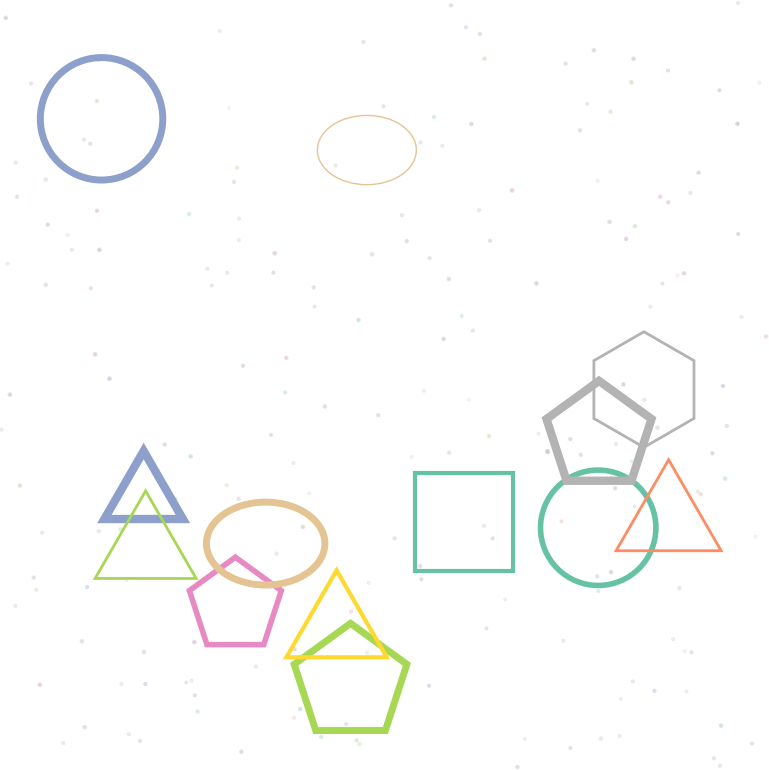[{"shape": "circle", "thickness": 2, "radius": 0.37, "center": [0.777, 0.315]}, {"shape": "square", "thickness": 1.5, "radius": 0.32, "center": [0.603, 0.322]}, {"shape": "triangle", "thickness": 1, "radius": 0.39, "center": [0.868, 0.324]}, {"shape": "circle", "thickness": 2.5, "radius": 0.4, "center": [0.132, 0.846]}, {"shape": "triangle", "thickness": 3, "radius": 0.29, "center": [0.187, 0.355]}, {"shape": "pentagon", "thickness": 2, "radius": 0.31, "center": [0.306, 0.214]}, {"shape": "pentagon", "thickness": 2.5, "radius": 0.38, "center": [0.455, 0.113]}, {"shape": "triangle", "thickness": 1, "radius": 0.38, "center": [0.189, 0.287]}, {"shape": "triangle", "thickness": 1.5, "radius": 0.38, "center": [0.437, 0.184]}, {"shape": "oval", "thickness": 0.5, "radius": 0.32, "center": [0.476, 0.805]}, {"shape": "oval", "thickness": 2.5, "radius": 0.38, "center": [0.345, 0.294]}, {"shape": "pentagon", "thickness": 3, "radius": 0.36, "center": [0.778, 0.434]}, {"shape": "hexagon", "thickness": 1, "radius": 0.38, "center": [0.836, 0.494]}]